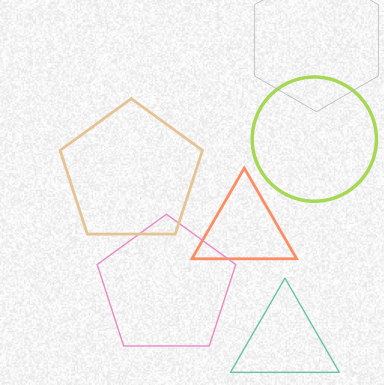[{"shape": "triangle", "thickness": 1, "radius": 0.82, "center": [0.74, 0.114]}, {"shape": "triangle", "thickness": 2, "radius": 0.78, "center": [0.634, 0.406]}, {"shape": "pentagon", "thickness": 1, "radius": 0.95, "center": [0.432, 0.254]}, {"shape": "circle", "thickness": 2.5, "radius": 0.81, "center": [0.816, 0.639]}, {"shape": "pentagon", "thickness": 2, "radius": 0.97, "center": [0.341, 0.549]}, {"shape": "hexagon", "thickness": 0.5, "radius": 0.93, "center": [0.822, 0.895]}]